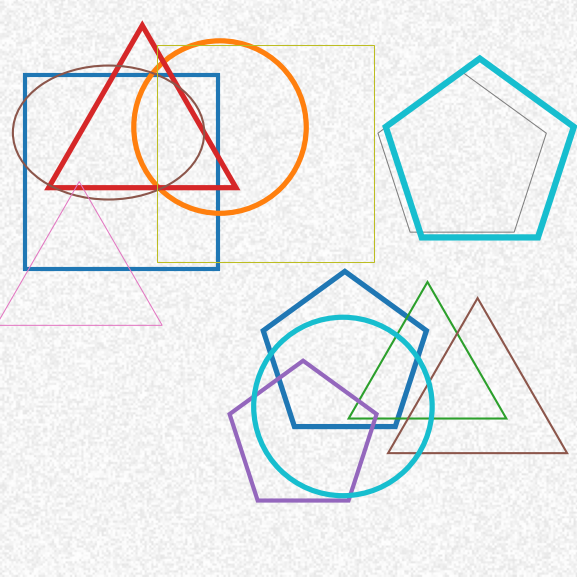[{"shape": "pentagon", "thickness": 2.5, "radius": 0.74, "center": [0.597, 0.381]}, {"shape": "square", "thickness": 2, "radius": 0.84, "center": [0.21, 0.702]}, {"shape": "circle", "thickness": 2.5, "radius": 0.75, "center": [0.381, 0.779]}, {"shape": "triangle", "thickness": 1, "radius": 0.79, "center": [0.74, 0.353]}, {"shape": "triangle", "thickness": 2.5, "radius": 0.94, "center": [0.246, 0.768]}, {"shape": "pentagon", "thickness": 2, "radius": 0.67, "center": [0.525, 0.241]}, {"shape": "oval", "thickness": 1, "radius": 0.83, "center": [0.188, 0.77]}, {"shape": "triangle", "thickness": 1, "radius": 0.89, "center": [0.827, 0.304]}, {"shape": "triangle", "thickness": 0.5, "radius": 0.83, "center": [0.137, 0.519]}, {"shape": "pentagon", "thickness": 0.5, "radius": 0.77, "center": [0.8, 0.721]}, {"shape": "square", "thickness": 0.5, "radius": 0.94, "center": [0.459, 0.733]}, {"shape": "circle", "thickness": 2.5, "radius": 0.77, "center": [0.594, 0.295]}, {"shape": "pentagon", "thickness": 3, "radius": 0.86, "center": [0.831, 0.727]}]